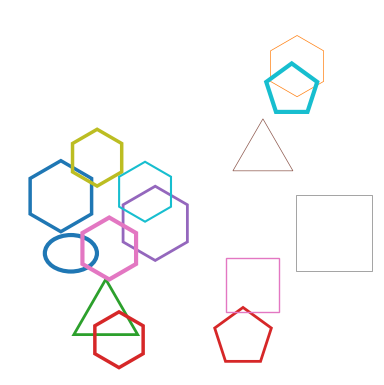[{"shape": "oval", "thickness": 3, "radius": 0.34, "center": [0.184, 0.342]}, {"shape": "hexagon", "thickness": 2.5, "radius": 0.46, "center": [0.158, 0.49]}, {"shape": "hexagon", "thickness": 0.5, "radius": 0.4, "center": [0.772, 0.828]}, {"shape": "triangle", "thickness": 2, "radius": 0.48, "center": [0.275, 0.179]}, {"shape": "pentagon", "thickness": 2, "radius": 0.39, "center": [0.631, 0.124]}, {"shape": "hexagon", "thickness": 2.5, "radius": 0.36, "center": [0.309, 0.118]}, {"shape": "hexagon", "thickness": 2, "radius": 0.48, "center": [0.403, 0.42]}, {"shape": "triangle", "thickness": 0.5, "radius": 0.45, "center": [0.683, 0.601]}, {"shape": "square", "thickness": 1, "radius": 0.35, "center": [0.656, 0.259]}, {"shape": "hexagon", "thickness": 3, "radius": 0.4, "center": [0.284, 0.355]}, {"shape": "square", "thickness": 0.5, "radius": 0.49, "center": [0.867, 0.394]}, {"shape": "hexagon", "thickness": 2.5, "radius": 0.37, "center": [0.252, 0.59]}, {"shape": "hexagon", "thickness": 1.5, "radius": 0.39, "center": [0.377, 0.502]}, {"shape": "pentagon", "thickness": 3, "radius": 0.35, "center": [0.758, 0.766]}]